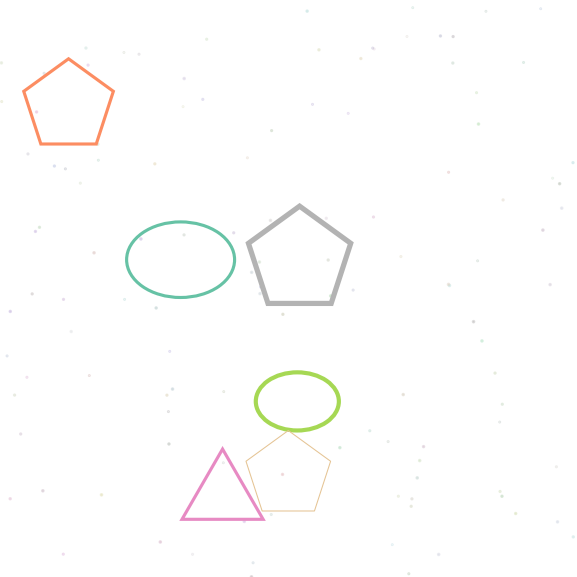[{"shape": "oval", "thickness": 1.5, "radius": 0.47, "center": [0.313, 0.549]}, {"shape": "pentagon", "thickness": 1.5, "radius": 0.41, "center": [0.119, 0.816]}, {"shape": "triangle", "thickness": 1.5, "radius": 0.41, "center": [0.385, 0.14]}, {"shape": "oval", "thickness": 2, "radius": 0.36, "center": [0.515, 0.304]}, {"shape": "pentagon", "thickness": 0.5, "radius": 0.39, "center": [0.499, 0.177]}, {"shape": "pentagon", "thickness": 2.5, "radius": 0.47, "center": [0.519, 0.549]}]